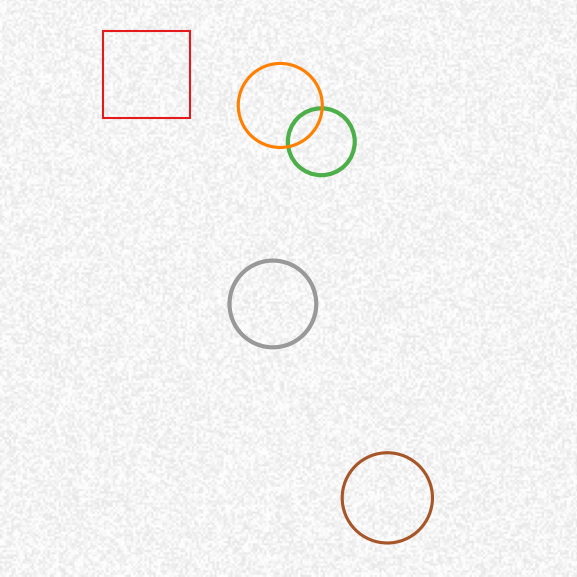[{"shape": "square", "thickness": 1, "radius": 0.38, "center": [0.254, 0.87]}, {"shape": "circle", "thickness": 2, "radius": 0.29, "center": [0.556, 0.754]}, {"shape": "circle", "thickness": 1.5, "radius": 0.36, "center": [0.485, 0.817]}, {"shape": "circle", "thickness": 1.5, "radius": 0.39, "center": [0.671, 0.137]}, {"shape": "circle", "thickness": 2, "radius": 0.38, "center": [0.473, 0.473]}]